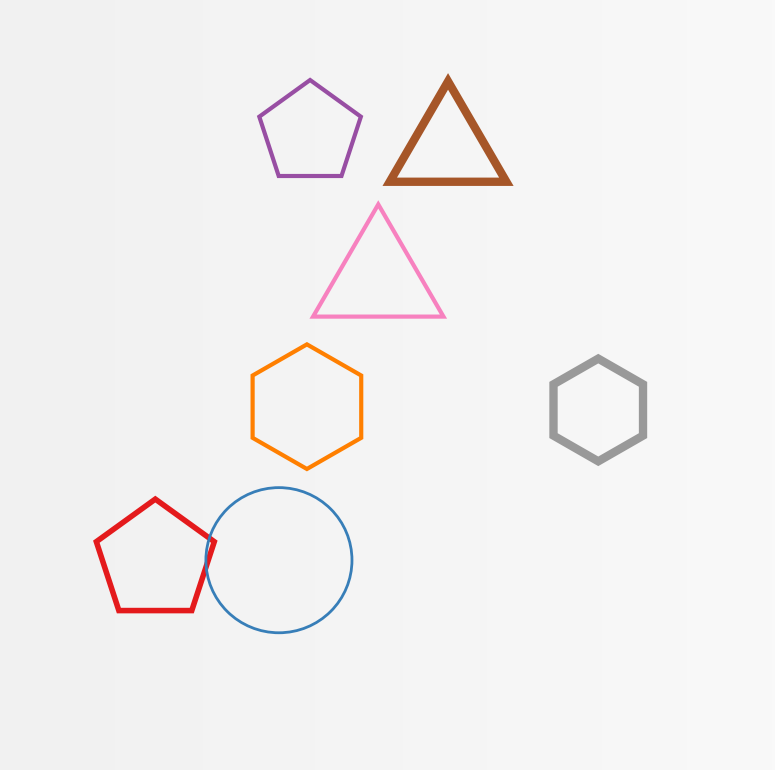[{"shape": "pentagon", "thickness": 2, "radius": 0.4, "center": [0.2, 0.272]}, {"shape": "circle", "thickness": 1, "radius": 0.47, "center": [0.36, 0.272]}, {"shape": "pentagon", "thickness": 1.5, "radius": 0.34, "center": [0.4, 0.827]}, {"shape": "hexagon", "thickness": 1.5, "radius": 0.4, "center": [0.396, 0.472]}, {"shape": "triangle", "thickness": 3, "radius": 0.43, "center": [0.578, 0.807]}, {"shape": "triangle", "thickness": 1.5, "radius": 0.49, "center": [0.488, 0.637]}, {"shape": "hexagon", "thickness": 3, "radius": 0.33, "center": [0.772, 0.468]}]